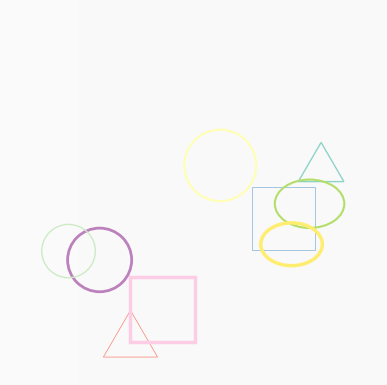[{"shape": "triangle", "thickness": 1, "radius": 0.34, "center": [0.829, 0.562]}, {"shape": "circle", "thickness": 1.5, "radius": 0.46, "center": [0.568, 0.57]}, {"shape": "triangle", "thickness": 0.5, "radius": 0.4, "center": [0.337, 0.113]}, {"shape": "square", "thickness": 0.5, "radius": 0.41, "center": [0.731, 0.433]}, {"shape": "oval", "thickness": 1.5, "radius": 0.45, "center": [0.799, 0.471]}, {"shape": "square", "thickness": 2.5, "radius": 0.42, "center": [0.419, 0.195]}, {"shape": "circle", "thickness": 2, "radius": 0.41, "center": [0.257, 0.325]}, {"shape": "circle", "thickness": 1, "radius": 0.35, "center": [0.177, 0.348]}, {"shape": "oval", "thickness": 2.5, "radius": 0.4, "center": [0.752, 0.366]}]